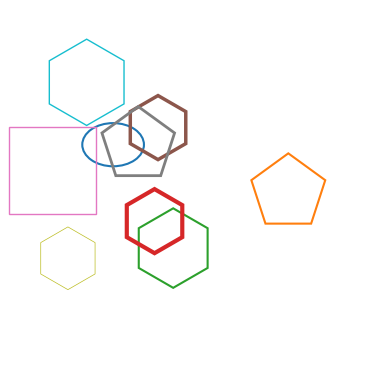[{"shape": "oval", "thickness": 1.5, "radius": 0.4, "center": [0.294, 0.624]}, {"shape": "pentagon", "thickness": 1.5, "radius": 0.5, "center": [0.749, 0.501]}, {"shape": "hexagon", "thickness": 1.5, "radius": 0.52, "center": [0.45, 0.356]}, {"shape": "hexagon", "thickness": 3, "radius": 0.42, "center": [0.401, 0.426]}, {"shape": "hexagon", "thickness": 2.5, "radius": 0.42, "center": [0.41, 0.669]}, {"shape": "square", "thickness": 1, "radius": 0.56, "center": [0.136, 0.557]}, {"shape": "pentagon", "thickness": 2, "radius": 0.5, "center": [0.359, 0.624]}, {"shape": "hexagon", "thickness": 0.5, "radius": 0.41, "center": [0.176, 0.329]}, {"shape": "hexagon", "thickness": 1, "radius": 0.56, "center": [0.225, 0.786]}]